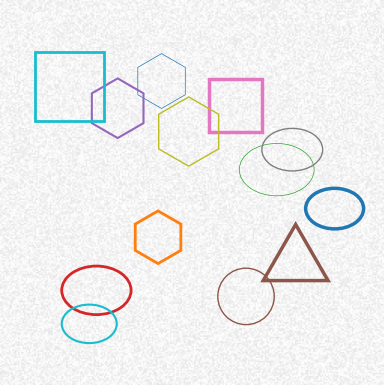[{"shape": "hexagon", "thickness": 0.5, "radius": 0.36, "center": [0.42, 0.789]}, {"shape": "oval", "thickness": 2.5, "radius": 0.38, "center": [0.869, 0.458]}, {"shape": "hexagon", "thickness": 2, "radius": 0.34, "center": [0.411, 0.384]}, {"shape": "oval", "thickness": 0.5, "radius": 0.49, "center": [0.719, 0.559]}, {"shape": "oval", "thickness": 2, "radius": 0.45, "center": [0.25, 0.246]}, {"shape": "hexagon", "thickness": 1.5, "radius": 0.39, "center": [0.306, 0.719]}, {"shape": "triangle", "thickness": 2.5, "radius": 0.49, "center": [0.768, 0.32]}, {"shape": "circle", "thickness": 1, "radius": 0.37, "center": [0.639, 0.23]}, {"shape": "square", "thickness": 2.5, "radius": 0.34, "center": [0.611, 0.725]}, {"shape": "oval", "thickness": 1, "radius": 0.39, "center": [0.759, 0.611]}, {"shape": "hexagon", "thickness": 1, "radius": 0.45, "center": [0.49, 0.658]}, {"shape": "square", "thickness": 2, "radius": 0.45, "center": [0.181, 0.775]}, {"shape": "oval", "thickness": 1.5, "radius": 0.36, "center": [0.232, 0.159]}]